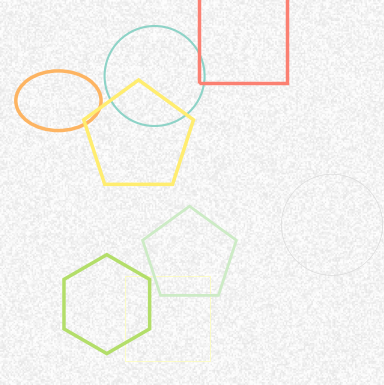[{"shape": "circle", "thickness": 1.5, "radius": 0.65, "center": [0.402, 0.803]}, {"shape": "square", "thickness": 0.5, "radius": 0.56, "center": [0.435, 0.173]}, {"shape": "square", "thickness": 2.5, "radius": 0.57, "center": [0.63, 0.898]}, {"shape": "oval", "thickness": 2.5, "radius": 0.55, "center": [0.152, 0.738]}, {"shape": "hexagon", "thickness": 2.5, "radius": 0.64, "center": [0.277, 0.21]}, {"shape": "circle", "thickness": 0.5, "radius": 0.66, "center": [0.862, 0.416]}, {"shape": "pentagon", "thickness": 2, "radius": 0.64, "center": [0.492, 0.336]}, {"shape": "pentagon", "thickness": 2.5, "radius": 0.75, "center": [0.36, 0.642]}]